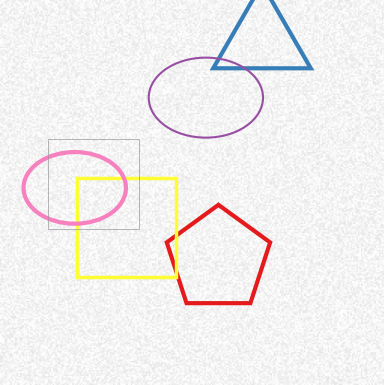[{"shape": "pentagon", "thickness": 3, "radius": 0.71, "center": [0.567, 0.327]}, {"shape": "triangle", "thickness": 3, "radius": 0.73, "center": [0.68, 0.896]}, {"shape": "oval", "thickness": 1.5, "radius": 0.74, "center": [0.535, 0.746]}, {"shape": "square", "thickness": 2.5, "radius": 0.64, "center": [0.329, 0.408]}, {"shape": "oval", "thickness": 3, "radius": 0.66, "center": [0.194, 0.512]}, {"shape": "square", "thickness": 0.5, "radius": 0.59, "center": [0.243, 0.522]}]